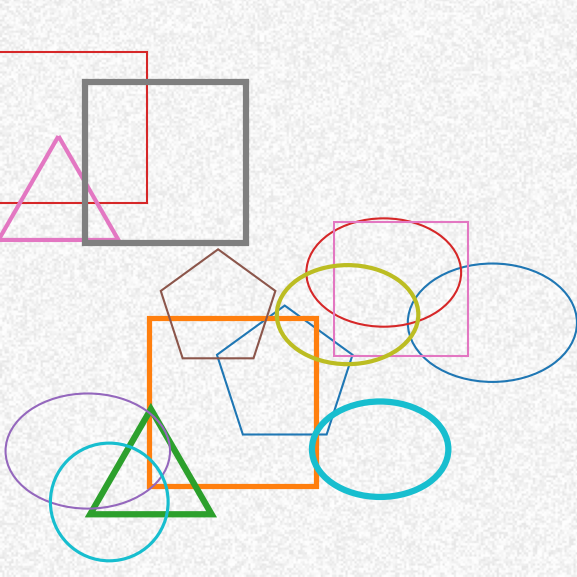[{"shape": "oval", "thickness": 1, "radius": 0.73, "center": [0.853, 0.44]}, {"shape": "pentagon", "thickness": 1, "radius": 0.62, "center": [0.493, 0.347]}, {"shape": "square", "thickness": 2.5, "radius": 0.73, "center": [0.402, 0.303]}, {"shape": "triangle", "thickness": 3, "radius": 0.61, "center": [0.261, 0.169]}, {"shape": "square", "thickness": 1, "radius": 0.65, "center": [0.125, 0.778]}, {"shape": "oval", "thickness": 1, "radius": 0.67, "center": [0.664, 0.527]}, {"shape": "oval", "thickness": 1, "radius": 0.71, "center": [0.152, 0.218]}, {"shape": "pentagon", "thickness": 1, "radius": 0.52, "center": [0.378, 0.463]}, {"shape": "triangle", "thickness": 2, "radius": 0.6, "center": [0.101, 0.644]}, {"shape": "square", "thickness": 1, "radius": 0.58, "center": [0.694, 0.499]}, {"shape": "square", "thickness": 3, "radius": 0.7, "center": [0.286, 0.718]}, {"shape": "oval", "thickness": 2, "radius": 0.61, "center": [0.602, 0.454]}, {"shape": "oval", "thickness": 3, "radius": 0.59, "center": [0.658, 0.221]}, {"shape": "circle", "thickness": 1.5, "radius": 0.51, "center": [0.189, 0.13]}]